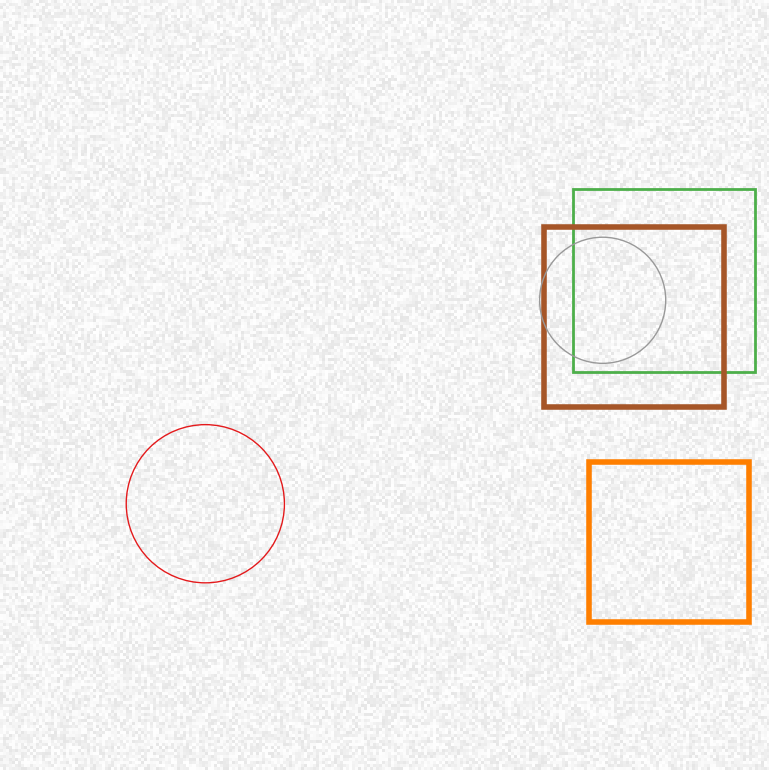[{"shape": "circle", "thickness": 0.5, "radius": 0.51, "center": [0.267, 0.346]}, {"shape": "square", "thickness": 1, "radius": 0.59, "center": [0.862, 0.636]}, {"shape": "square", "thickness": 2, "radius": 0.52, "center": [0.869, 0.296]}, {"shape": "square", "thickness": 2, "radius": 0.58, "center": [0.823, 0.588]}, {"shape": "circle", "thickness": 0.5, "radius": 0.41, "center": [0.783, 0.61]}]